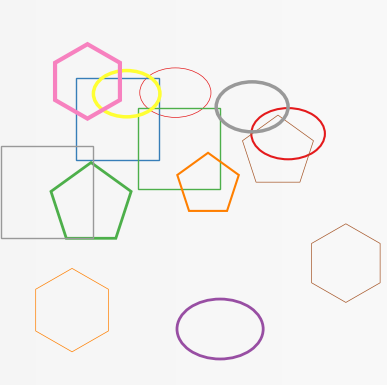[{"shape": "oval", "thickness": 0.5, "radius": 0.46, "center": [0.453, 0.759]}, {"shape": "oval", "thickness": 1.5, "radius": 0.47, "center": [0.744, 0.653]}, {"shape": "square", "thickness": 1, "radius": 0.53, "center": [0.303, 0.691]}, {"shape": "square", "thickness": 1, "radius": 0.53, "center": [0.461, 0.615]}, {"shape": "pentagon", "thickness": 2, "radius": 0.54, "center": [0.235, 0.469]}, {"shape": "oval", "thickness": 2, "radius": 0.56, "center": [0.568, 0.145]}, {"shape": "hexagon", "thickness": 0.5, "radius": 0.54, "center": [0.186, 0.195]}, {"shape": "pentagon", "thickness": 1.5, "radius": 0.42, "center": [0.537, 0.52]}, {"shape": "oval", "thickness": 2.5, "radius": 0.43, "center": [0.327, 0.757]}, {"shape": "pentagon", "thickness": 0.5, "radius": 0.48, "center": [0.717, 0.605]}, {"shape": "hexagon", "thickness": 0.5, "radius": 0.51, "center": [0.893, 0.317]}, {"shape": "hexagon", "thickness": 3, "radius": 0.48, "center": [0.226, 0.789]}, {"shape": "oval", "thickness": 2.5, "radius": 0.46, "center": [0.651, 0.722]}, {"shape": "square", "thickness": 1, "radius": 0.6, "center": [0.121, 0.501]}]